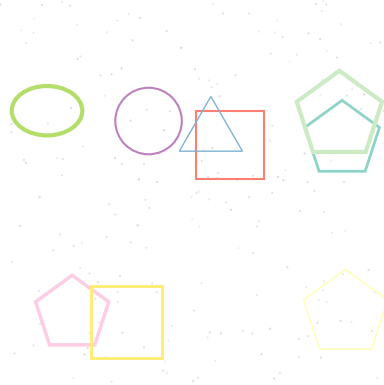[{"shape": "pentagon", "thickness": 2, "radius": 0.51, "center": [0.889, 0.638]}, {"shape": "pentagon", "thickness": 1, "radius": 0.57, "center": [0.897, 0.186]}, {"shape": "square", "thickness": 1.5, "radius": 0.44, "center": [0.597, 0.623]}, {"shape": "triangle", "thickness": 1, "radius": 0.47, "center": [0.548, 0.655]}, {"shape": "oval", "thickness": 3, "radius": 0.46, "center": [0.122, 0.712]}, {"shape": "pentagon", "thickness": 2.5, "radius": 0.5, "center": [0.187, 0.185]}, {"shape": "circle", "thickness": 1.5, "radius": 0.43, "center": [0.386, 0.686]}, {"shape": "pentagon", "thickness": 3, "radius": 0.58, "center": [0.882, 0.7]}, {"shape": "square", "thickness": 2, "radius": 0.46, "center": [0.329, 0.164]}]